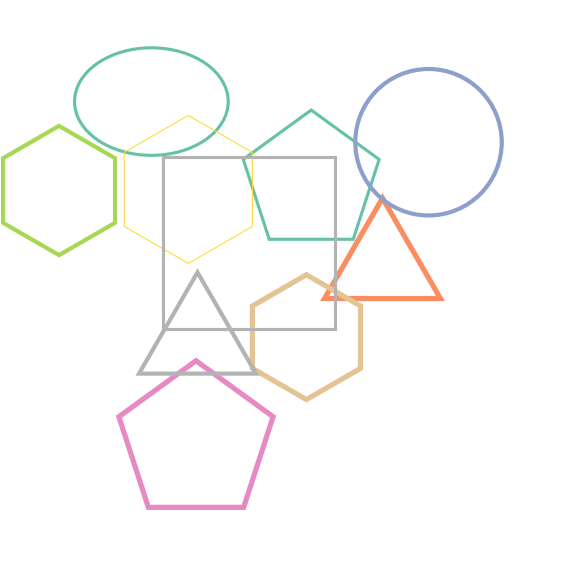[{"shape": "oval", "thickness": 1.5, "radius": 0.67, "center": [0.262, 0.823]}, {"shape": "pentagon", "thickness": 1.5, "radius": 0.62, "center": [0.539, 0.685]}, {"shape": "triangle", "thickness": 2.5, "radius": 0.58, "center": [0.662, 0.54]}, {"shape": "circle", "thickness": 2, "radius": 0.63, "center": [0.742, 0.753]}, {"shape": "pentagon", "thickness": 2.5, "radius": 0.7, "center": [0.339, 0.234]}, {"shape": "hexagon", "thickness": 2, "radius": 0.56, "center": [0.102, 0.669]}, {"shape": "hexagon", "thickness": 0.5, "radius": 0.64, "center": [0.326, 0.671]}, {"shape": "hexagon", "thickness": 2.5, "radius": 0.54, "center": [0.531, 0.415]}, {"shape": "square", "thickness": 1.5, "radius": 0.75, "center": [0.431, 0.578]}, {"shape": "triangle", "thickness": 2, "radius": 0.58, "center": [0.342, 0.411]}]